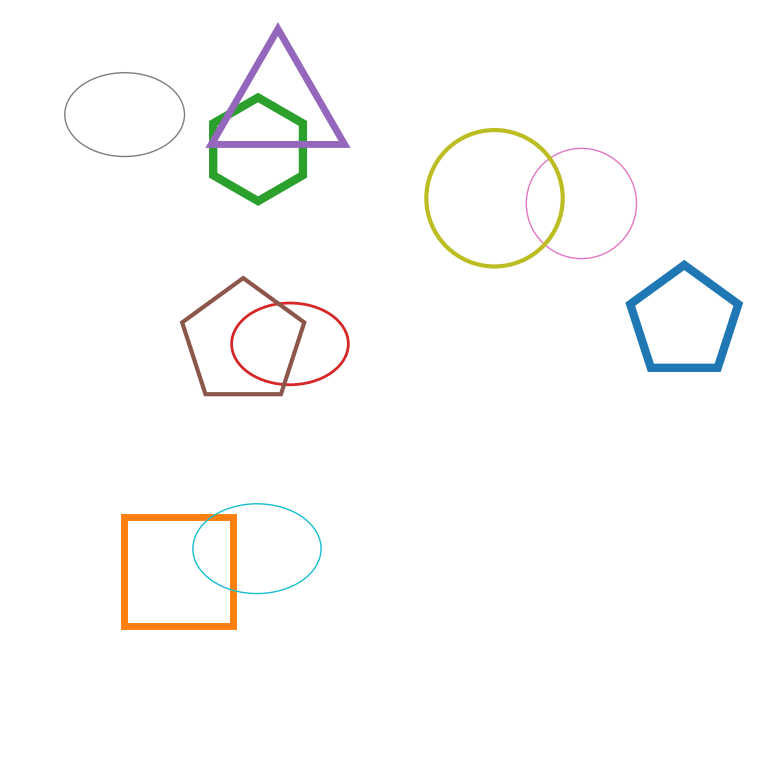[{"shape": "pentagon", "thickness": 3, "radius": 0.37, "center": [0.889, 0.582]}, {"shape": "square", "thickness": 2.5, "radius": 0.36, "center": [0.232, 0.258]}, {"shape": "hexagon", "thickness": 3, "radius": 0.34, "center": [0.335, 0.806]}, {"shape": "oval", "thickness": 1, "radius": 0.38, "center": [0.377, 0.553]}, {"shape": "triangle", "thickness": 2.5, "radius": 0.5, "center": [0.361, 0.862]}, {"shape": "pentagon", "thickness": 1.5, "radius": 0.42, "center": [0.316, 0.555]}, {"shape": "circle", "thickness": 0.5, "radius": 0.36, "center": [0.755, 0.736]}, {"shape": "oval", "thickness": 0.5, "radius": 0.39, "center": [0.162, 0.851]}, {"shape": "circle", "thickness": 1.5, "radius": 0.44, "center": [0.642, 0.743]}, {"shape": "oval", "thickness": 0.5, "radius": 0.42, "center": [0.334, 0.287]}]